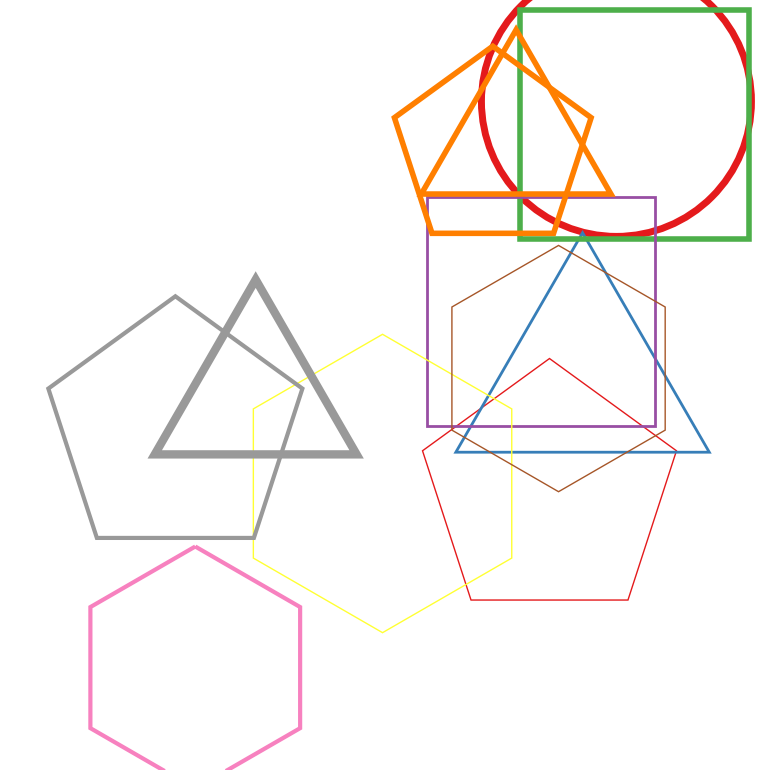[{"shape": "pentagon", "thickness": 0.5, "radius": 0.87, "center": [0.714, 0.361]}, {"shape": "circle", "thickness": 2.5, "radius": 0.88, "center": [0.801, 0.868]}, {"shape": "triangle", "thickness": 1, "radius": 0.95, "center": [0.757, 0.508]}, {"shape": "square", "thickness": 2, "radius": 0.74, "center": [0.824, 0.838]}, {"shape": "square", "thickness": 1, "radius": 0.74, "center": [0.703, 0.595]}, {"shape": "triangle", "thickness": 2, "radius": 0.71, "center": [0.67, 0.819]}, {"shape": "pentagon", "thickness": 2, "radius": 0.67, "center": [0.64, 0.806]}, {"shape": "hexagon", "thickness": 0.5, "radius": 0.97, "center": [0.497, 0.372]}, {"shape": "hexagon", "thickness": 0.5, "radius": 0.8, "center": [0.725, 0.521]}, {"shape": "hexagon", "thickness": 1.5, "radius": 0.79, "center": [0.254, 0.133]}, {"shape": "pentagon", "thickness": 1.5, "radius": 0.87, "center": [0.228, 0.442]}, {"shape": "triangle", "thickness": 3, "radius": 0.76, "center": [0.332, 0.486]}]